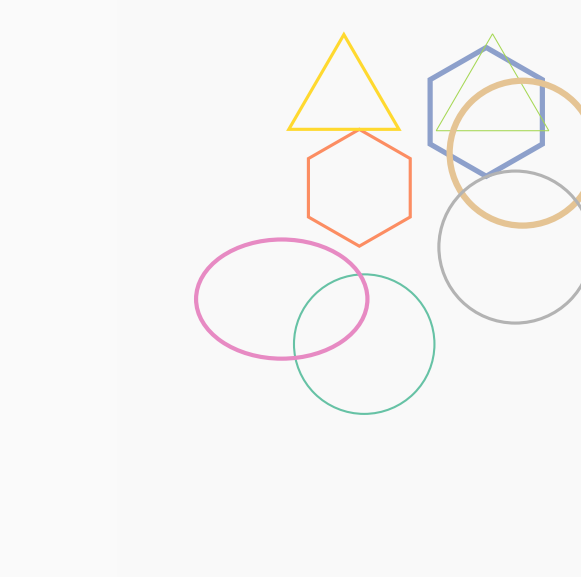[{"shape": "circle", "thickness": 1, "radius": 0.6, "center": [0.627, 0.403]}, {"shape": "hexagon", "thickness": 1.5, "radius": 0.51, "center": [0.618, 0.674]}, {"shape": "hexagon", "thickness": 2.5, "radius": 0.56, "center": [0.837, 0.805]}, {"shape": "oval", "thickness": 2, "radius": 0.74, "center": [0.485, 0.481]}, {"shape": "triangle", "thickness": 0.5, "radius": 0.56, "center": [0.847, 0.829]}, {"shape": "triangle", "thickness": 1.5, "radius": 0.55, "center": [0.592, 0.83]}, {"shape": "circle", "thickness": 3, "radius": 0.63, "center": [0.899, 0.734]}, {"shape": "circle", "thickness": 1.5, "radius": 0.66, "center": [0.887, 0.571]}]